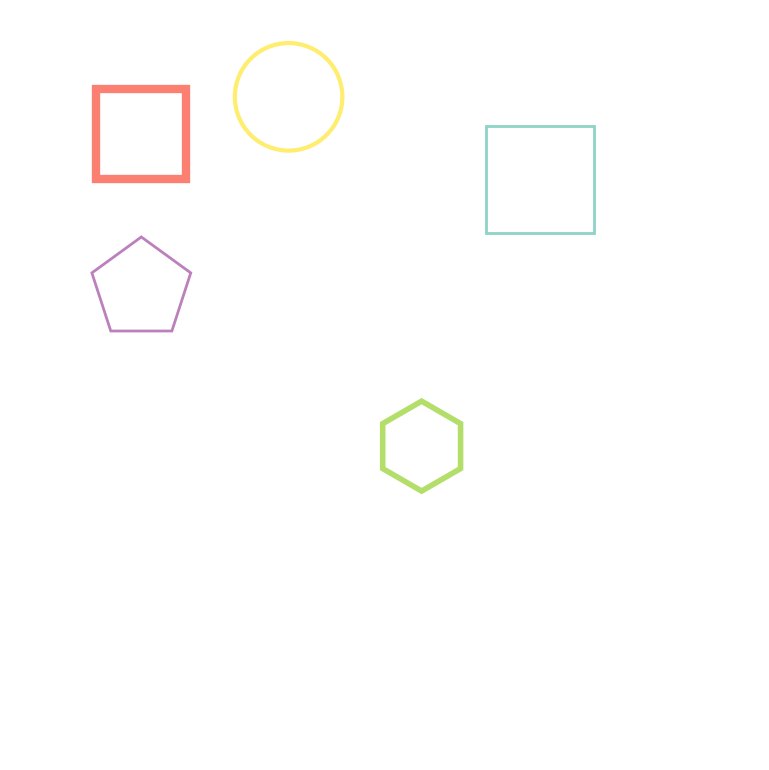[{"shape": "square", "thickness": 1, "radius": 0.35, "center": [0.701, 0.767]}, {"shape": "square", "thickness": 3, "radius": 0.29, "center": [0.183, 0.826]}, {"shape": "hexagon", "thickness": 2, "radius": 0.29, "center": [0.548, 0.421]}, {"shape": "pentagon", "thickness": 1, "radius": 0.34, "center": [0.184, 0.625]}, {"shape": "circle", "thickness": 1.5, "radius": 0.35, "center": [0.375, 0.874]}]